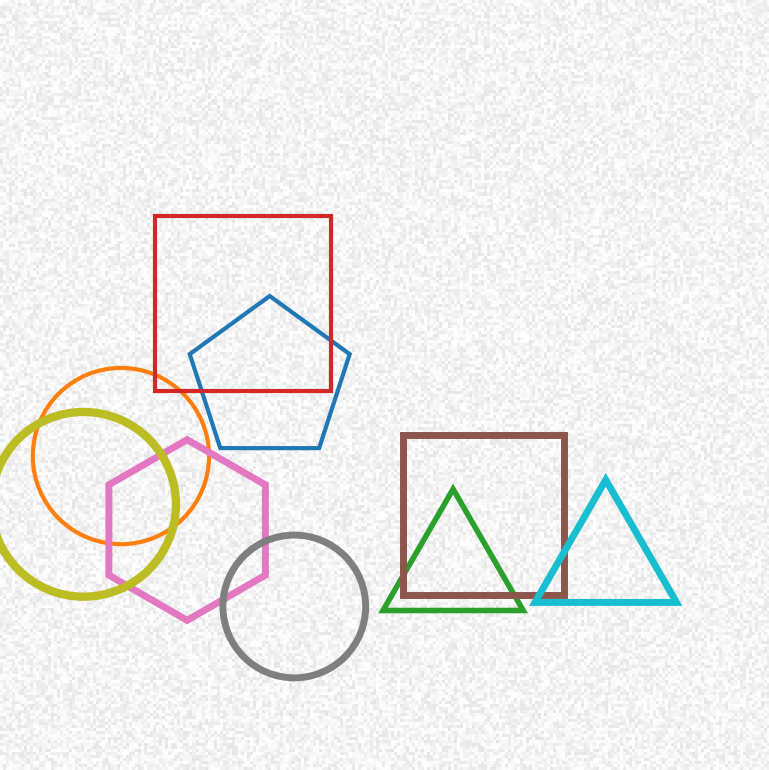[{"shape": "pentagon", "thickness": 1.5, "radius": 0.55, "center": [0.35, 0.506]}, {"shape": "circle", "thickness": 1.5, "radius": 0.57, "center": [0.157, 0.408]}, {"shape": "triangle", "thickness": 2, "radius": 0.53, "center": [0.588, 0.26]}, {"shape": "square", "thickness": 1.5, "radius": 0.57, "center": [0.316, 0.606]}, {"shape": "square", "thickness": 2.5, "radius": 0.52, "center": [0.628, 0.331]}, {"shape": "hexagon", "thickness": 2.5, "radius": 0.59, "center": [0.243, 0.312]}, {"shape": "circle", "thickness": 2.5, "radius": 0.46, "center": [0.382, 0.212]}, {"shape": "circle", "thickness": 3, "radius": 0.6, "center": [0.109, 0.345]}, {"shape": "triangle", "thickness": 2.5, "radius": 0.53, "center": [0.787, 0.271]}]